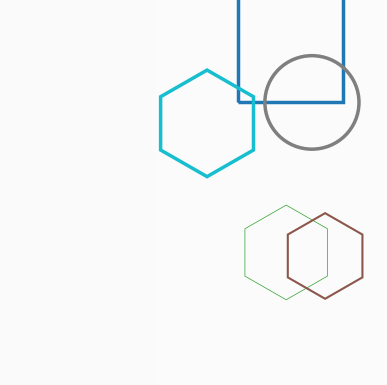[{"shape": "square", "thickness": 2.5, "radius": 0.67, "center": [0.75, 0.869]}, {"shape": "hexagon", "thickness": 0.5, "radius": 0.61, "center": [0.739, 0.344]}, {"shape": "hexagon", "thickness": 1.5, "radius": 0.56, "center": [0.839, 0.335]}, {"shape": "circle", "thickness": 2.5, "radius": 0.61, "center": [0.805, 0.734]}, {"shape": "hexagon", "thickness": 2.5, "radius": 0.69, "center": [0.534, 0.68]}]